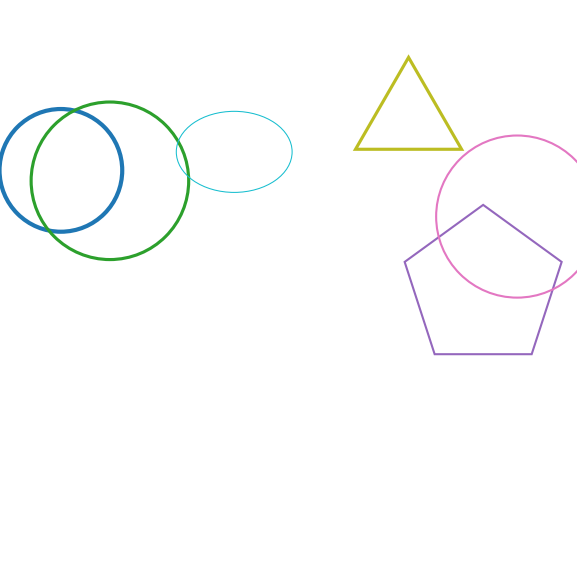[{"shape": "circle", "thickness": 2, "radius": 0.53, "center": [0.105, 0.704]}, {"shape": "circle", "thickness": 1.5, "radius": 0.68, "center": [0.19, 0.686]}, {"shape": "pentagon", "thickness": 1, "radius": 0.71, "center": [0.837, 0.501]}, {"shape": "circle", "thickness": 1, "radius": 0.7, "center": [0.896, 0.624]}, {"shape": "triangle", "thickness": 1.5, "radius": 0.53, "center": [0.707, 0.794]}, {"shape": "oval", "thickness": 0.5, "radius": 0.5, "center": [0.406, 0.736]}]